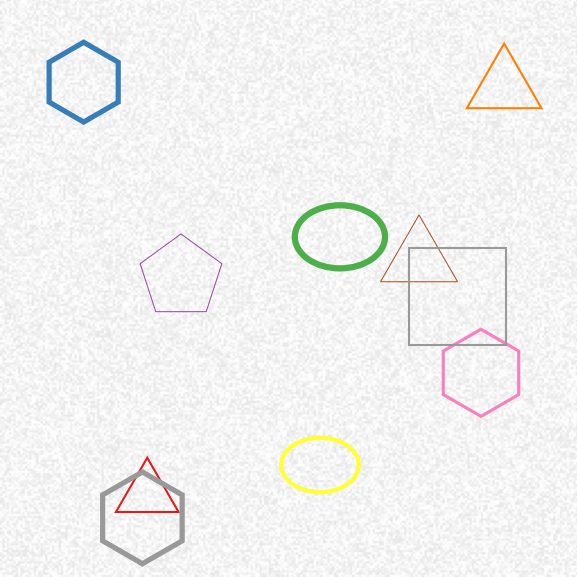[{"shape": "triangle", "thickness": 1, "radius": 0.31, "center": [0.255, 0.144]}, {"shape": "hexagon", "thickness": 2.5, "radius": 0.35, "center": [0.145, 0.857]}, {"shape": "oval", "thickness": 3, "radius": 0.39, "center": [0.589, 0.589]}, {"shape": "pentagon", "thickness": 0.5, "radius": 0.37, "center": [0.313, 0.52]}, {"shape": "triangle", "thickness": 1, "radius": 0.37, "center": [0.873, 0.849]}, {"shape": "oval", "thickness": 2, "radius": 0.34, "center": [0.554, 0.194]}, {"shape": "triangle", "thickness": 0.5, "radius": 0.39, "center": [0.726, 0.55]}, {"shape": "hexagon", "thickness": 1.5, "radius": 0.38, "center": [0.833, 0.354]}, {"shape": "square", "thickness": 1, "radius": 0.42, "center": [0.792, 0.485]}, {"shape": "hexagon", "thickness": 2.5, "radius": 0.4, "center": [0.247, 0.102]}]